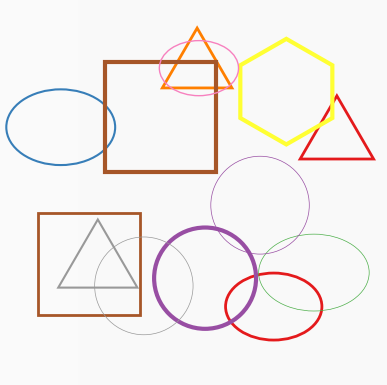[{"shape": "oval", "thickness": 2, "radius": 0.62, "center": [0.706, 0.204]}, {"shape": "triangle", "thickness": 2, "radius": 0.55, "center": [0.869, 0.642]}, {"shape": "oval", "thickness": 1.5, "radius": 0.7, "center": [0.157, 0.67]}, {"shape": "oval", "thickness": 0.5, "radius": 0.71, "center": [0.81, 0.292]}, {"shape": "circle", "thickness": 0.5, "radius": 0.64, "center": [0.671, 0.467]}, {"shape": "circle", "thickness": 3, "radius": 0.66, "center": [0.529, 0.277]}, {"shape": "triangle", "thickness": 2, "radius": 0.52, "center": [0.509, 0.823]}, {"shape": "hexagon", "thickness": 3, "radius": 0.69, "center": [0.739, 0.762]}, {"shape": "square", "thickness": 2, "radius": 0.66, "center": [0.23, 0.314]}, {"shape": "square", "thickness": 3, "radius": 0.72, "center": [0.415, 0.696]}, {"shape": "oval", "thickness": 1, "radius": 0.51, "center": [0.513, 0.823]}, {"shape": "circle", "thickness": 0.5, "radius": 0.63, "center": [0.371, 0.257]}, {"shape": "triangle", "thickness": 1.5, "radius": 0.59, "center": [0.252, 0.312]}]